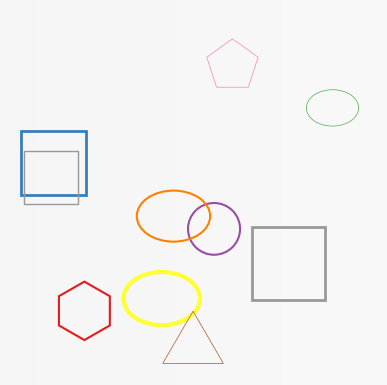[{"shape": "hexagon", "thickness": 1.5, "radius": 0.38, "center": [0.218, 0.193]}, {"shape": "square", "thickness": 2, "radius": 0.42, "center": [0.137, 0.577]}, {"shape": "oval", "thickness": 0.5, "radius": 0.34, "center": [0.858, 0.72]}, {"shape": "circle", "thickness": 1.5, "radius": 0.34, "center": [0.552, 0.406]}, {"shape": "oval", "thickness": 1.5, "radius": 0.47, "center": [0.448, 0.439]}, {"shape": "oval", "thickness": 3, "radius": 0.49, "center": [0.417, 0.224]}, {"shape": "triangle", "thickness": 0.5, "radius": 0.45, "center": [0.498, 0.101]}, {"shape": "pentagon", "thickness": 0.5, "radius": 0.35, "center": [0.6, 0.83]}, {"shape": "square", "thickness": 1, "radius": 0.34, "center": [0.132, 0.54]}, {"shape": "square", "thickness": 2, "radius": 0.47, "center": [0.745, 0.316]}]